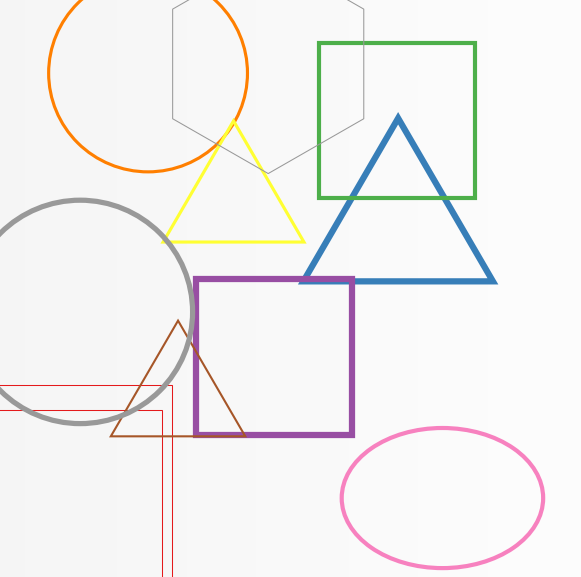[{"shape": "square", "thickness": 0.5, "radius": 0.97, "center": [0.101, 0.138]}, {"shape": "square", "thickness": 0.5, "radius": 0.76, "center": [0.127, 0.136]}, {"shape": "triangle", "thickness": 3, "radius": 0.94, "center": [0.685, 0.606]}, {"shape": "square", "thickness": 2, "radius": 0.67, "center": [0.683, 0.79]}, {"shape": "square", "thickness": 3, "radius": 0.67, "center": [0.472, 0.381]}, {"shape": "circle", "thickness": 1.5, "radius": 0.86, "center": [0.255, 0.873]}, {"shape": "triangle", "thickness": 1.5, "radius": 0.7, "center": [0.402, 0.65]}, {"shape": "triangle", "thickness": 1, "radius": 0.67, "center": [0.306, 0.31]}, {"shape": "oval", "thickness": 2, "radius": 0.87, "center": [0.761, 0.137]}, {"shape": "circle", "thickness": 2.5, "radius": 0.97, "center": [0.138, 0.459]}, {"shape": "hexagon", "thickness": 0.5, "radius": 0.95, "center": [0.461, 0.888]}]